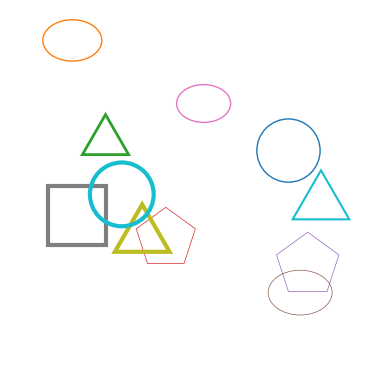[{"shape": "circle", "thickness": 1, "radius": 0.41, "center": [0.749, 0.609]}, {"shape": "oval", "thickness": 1, "radius": 0.38, "center": [0.188, 0.895]}, {"shape": "triangle", "thickness": 2, "radius": 0.35, "center": [0.274, 0.633]}, {"shape": "pentagon", "thickness": 0.5, "radius": 0.4, "center": [0.431, 0.381]}, {"shape": "pentagon", "thickness": 0.5, "radius": 0.43, "center": [0.799, 0.312]}, {"shape": "oval", "thickness": 0.5, "radius": 0.42, "center": [0.78, 0.24]}, {"shape": "oval", "thickness": 1, "radius": 0.35, "center": [0.529, 0.731]}, {"shape": "square", "thickness": 3, "radius": 0.38, "center": [0.199, 0.44]}, {"shape": "triangle", "thickness": 3, "radius": 0.41, "center": [0.369, 0.387]}, {"shape": "circle", "thickness": 3, "radius": 0.41, "center": [0.316, 0.495]}, {"shape": "triangle", "thickness": 1.5, "radius": 0.42, "center": [0.834, 0.473]}]